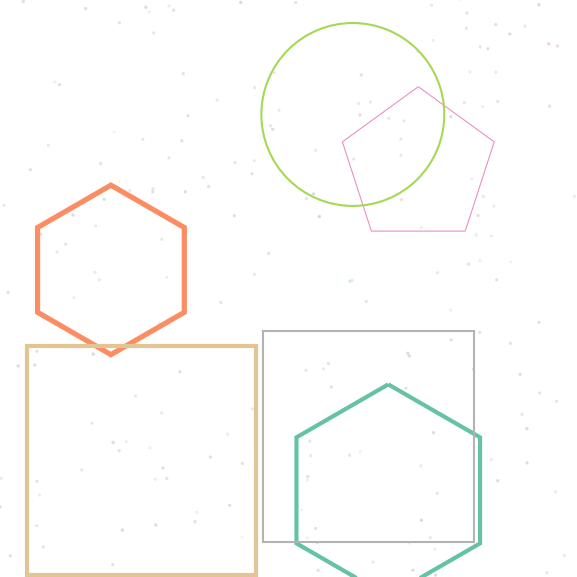[{"shape": "hexagon", "thickness": 2, "radius": 0.92, "center": [0.672, 0.15]}, {"shape": "hexagon", "thickness": 2.5, "radius": 0.73, "center": [0.192, 0.532]}, {"shape": "pentagon", "thickness": 0.5, "radius": 0.69, "center": [0.724, 0.711]}, {"shape": "circle", "thickness": 1, "radius": 0.79, "center": [0.611, 0.801]}, {"shape": "square", "thickness": 2, "radius": 0.99, "center": [0.244, 0.202]}, {"shape": "square", "thickness": 1, "radius": 0.91, "center": [0.638, 0.243]}]